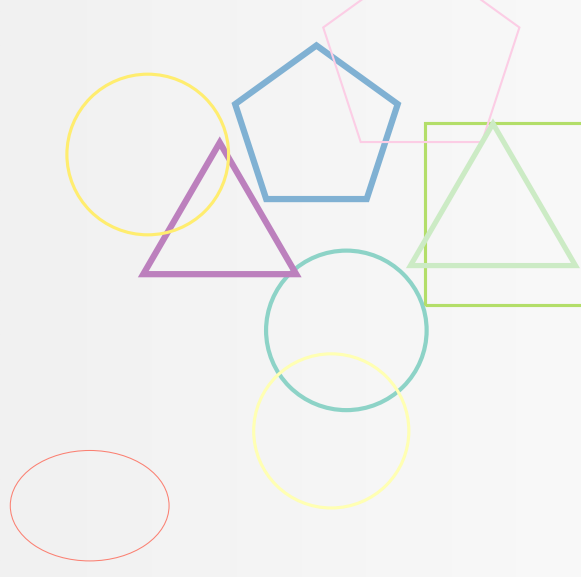[{"shape": "circle", "thickness": 2, "radius": 0.69, "center": [0.596, 0.427]}, {"shape": "circle", "thickness": 1.5, "radius": 0.67, "center": [0.57, 0.253]}, {"shape": "oval", "thickness": 0.5, "radius": 0.68, "center": [0.154, 0.123]}, {"shape": "pentagon", "thickness": 3, "radius": 0.74, "center": [0.544, 0.773]}, {"shape": "square", "thickness": 1.5, "radius": 0.79, "center": [0.888, 0.628]}, {"shape": "pentagon", "thickness": 1, "radius": 0.89, "center": [0.725, 0.897]}, {"shape": "triangle", "thickness": 3, "radius": 0.76, "center": [0.378, 0.6]}, {"shape": "triangle", "thickness": 2.5, "radius": 0.82, "center": [0.848, 0.621]}, {"shape": "circle", "thickness": 1.5, "radius": 0.7, "center": [0.254, 0.732]}]